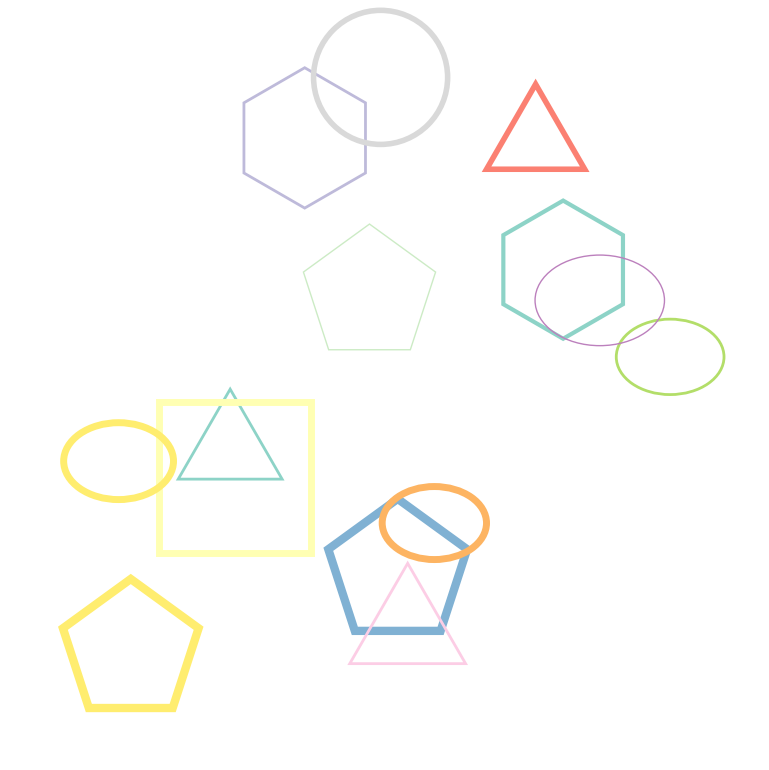[{"shape": "triangle", "thickness": 1, "radius": 0.39, "center": [0.299, 0.417]}, {"shape": "hexagon", "thickness": 1.5, "radius": 0.45, "center": [0.731, 0.65]}, {"shape": "square", "thickness": 2.5, "radius": 0.49, "center": [0.305, 0.38]}, {"shape": "hexagon", "thickness": 1, "radius": 0.46, "center": [0.396, 0.821]}, {"shape": "triangle", "thickness": 2, "radius": 0.37, "center": [0.696, 0.817]}, {"shape": "pentagon", "thickness": 3, "radius": 0.47, "center": [0.517, 0.257]}, {"shape": "oval", "thickness": 2.5, "radius": 0.34, "center": [0.564, 0.321]}, {"shape": "oval", "thickness": 1, "radius": 0.35, "center": [0.87, 0.537]}, {"shape": "triangle", "thickness": 1, "radius": 0.43, "center": [0.529, 0.182]}, {"shape": "circle", "thickness": 2, "radius": 0.44, "center": [0.494, 0.9]}, {"shape": "oval", "thickness": 0.5, "radius": 0.42, "center": [0.779, 0.61]}, {"shape": "pentagon", "thickness": 0.5, "radius": 0.45, "center": [0.48, 0.619]}, {"shape": "oval", "thickness": 2.5, "radius": 0.36, "center": [0.154, 0.401]}, {"shape": "pentagon", "thickness": 3, "radius": 0.46, "center": [0.17, 0.155]}]